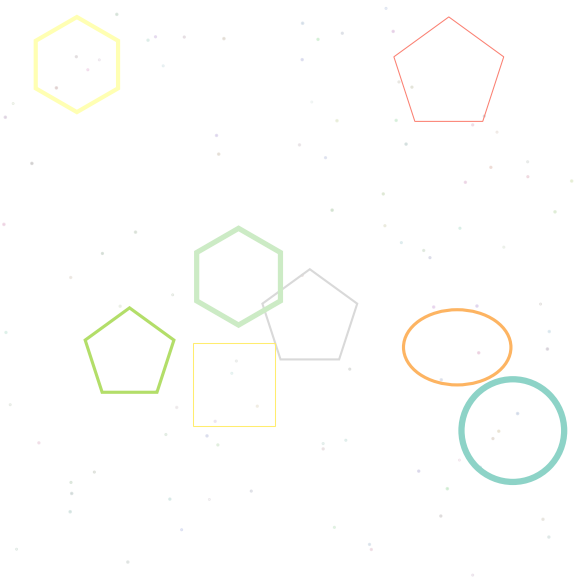[{"shape": "circle", "thickness": 3, "radius": 0.44, "center": [0.888, 0.254]}, {"shape": "hexagon", "thickness": 2, "radius": 0.41, "center": [0.133, 0.887]}, {"shape": "pentagon", "thickness": 0.5, "radius": 0.5, "center": [0.777, 0.87]}, {"shape": "oval", "thickness": 1.5, "radius": 0.47, "center": [0.792, 0.398]}, {"shape": "pentagon", "thickness": 1.5, "radius": 0.4, "center": [0.224, 0.385]}, {"shape": "pentagon", "thickness": 1, "radius": 0.43, "center": [0.536, 0.447]}, {"shape": "hexagon", "thickness": 2.5, "radius": 0.42, "center": [0.413, 0.52]}, {"shape": "square", "thickness": 0.5, "radius": 0.36, "center": [0.405, 0.333]}]